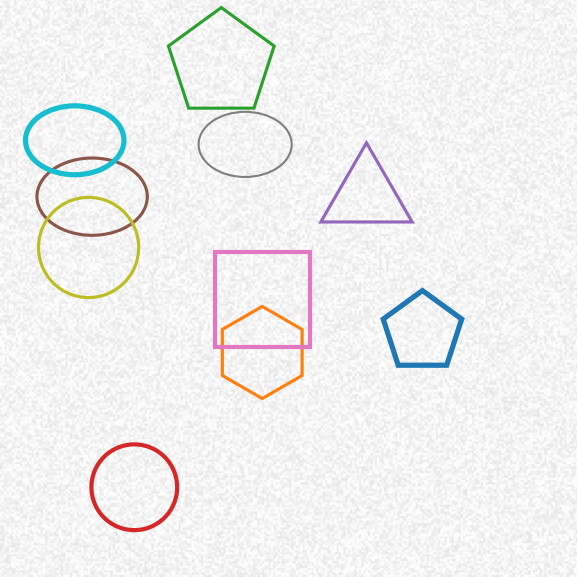[{"shape": "pentagon", "thickness": 2.5, "radius": 0.36, "center": [0.732, 0.425]}, {"shape": "hexagon", "thickness": 1.5, "radius": 0.4, "center": [0.454, 0.389]}, {"shape": "pentagon", "thickness": 1.5, "radius": 0.48, "center": [0.383, 0.89]}, {"shape": "circle", "thickness": 2, "radius": 0.37, "center": [0.233, 0.155]}, {"shape": "triangle", "thickness": 1.5, "radius": 0.46, "center": [0.635, 0.66]}, {"shape": "oval", "thickness": 1.5, "radius": 0.48, "center": [0.16, 0.659]}, {"shape": "square", "thickness": 2, "radius": 0.41, "center": [0.455, 0.48]}, {"shape": "oval", "thickness": 1, "radius": 0.4, "center": [0.425, 0.749]}, {"shape": "circle", "thickness": 1.5, "radius": 0.43, "center": [0.153, 0.571]}, {"shape": "oval", "thickness": 2.5, "radius": 0.43, "center": [0.129, 0.756]}]